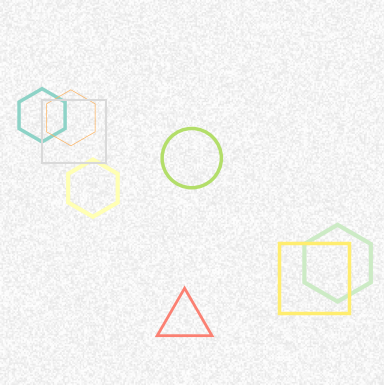[{"shape": "hexagon", "thickness": 2.5, "radius": 0.35, "center": [0.109, 0.701]}, {"shape": "hexagon", "thickness": 3, "radius": 0.37, "center": [0.241, 0.511]}, {"shape": "triangle", "thickness": 2, "radius": 0.41, "center": [0.479, 0.169]}, {"shape": "hexagon", "thickness": 0.5, "radius": 0.36, "center": [0.184, 0.694]}, {"shape": "circle", "thickness": 2.5, "radius": 0.38, "center": [0.498, 0.589]}, {"shape": "square", "thickness": 1.5, "radius": 0.41, "center": [0.192, 0.658]}, {"shape": "hexagon", "thickness": 3, "radius": 0.5, "center": [0.877, 0.316]}, {"shape": "square", "thickness": 2.5, "radius": 0.45, "center": [0.815, 0.278]}]